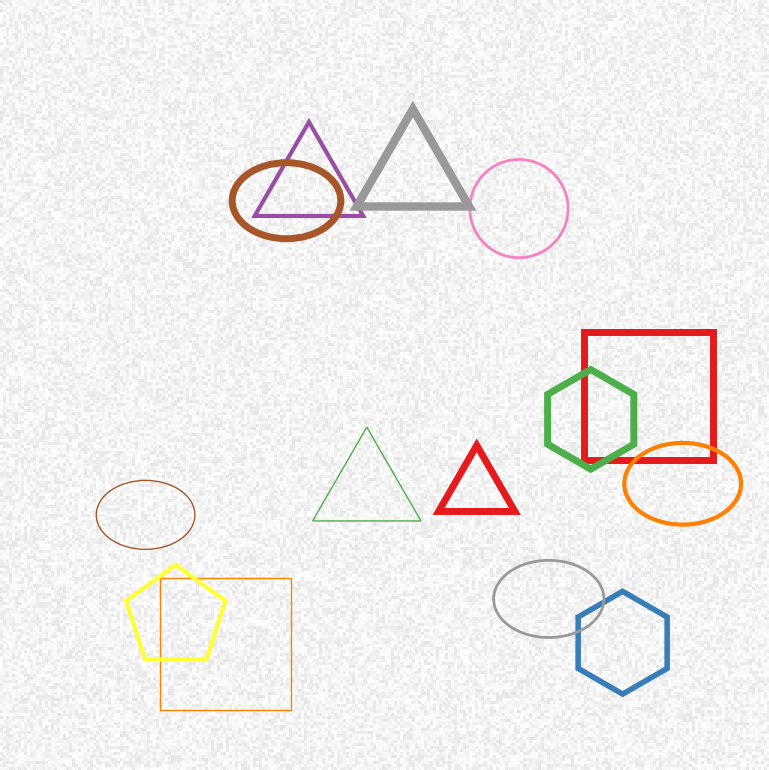[{"shape": "triangle", "thickness": 2.5, "radius": 0.29, "center": [0.619, 0.364]}, {"shape": "square", "thickness": 2.5, "radius": 0.42, "center": [0.843, 0.486]}, {"shape": "hexagon", "thickness": 2, "radius": 0.33, "center": [0.809, 0.165]}, {"shape": "triangle", "thickness": 0.5, "radius": 0.41, "center": [0.476, 0.364]}, {"shape": "hexagon", "thickness": 2.5, "radius": 0.32, "center": [0.767, 0.455]}, {"shape": "triangle", "thickness": 1.5, "radius": 0.41, "center": [0.401, 0.76]}, {"shape": "oval", "thickness": 1.5, "radius": 0.38, "center": [0.887, 0.372]}, {"shape": "square", "thickness": 0.5, "radius": 0.43, "center": [0.293, 0.164]}, {"shape": "pentagon", "thickness": 1.5, "radius": 0.34, "center": [0.228, 0.199]}, {"shape": "oval", "thickness": 0.5, "radius": 0.32, "center": [0.189, 0.331]}, {"shape": "oval", "thickness": 2.5, "radius": 0.35, "center": [0.372, 0.739]}, {"shape": "circle", "thickness": 1, "radius": 0.32, "center": [0.674, 0.729]}, {"shape": "oval", "thickness": 1, "radius": 0.36, "center": [0.713, 0.222]}, {"shape": "triangle", "thickness": 3, "radius": 0.42, "center": [0.536, 0.774]}]